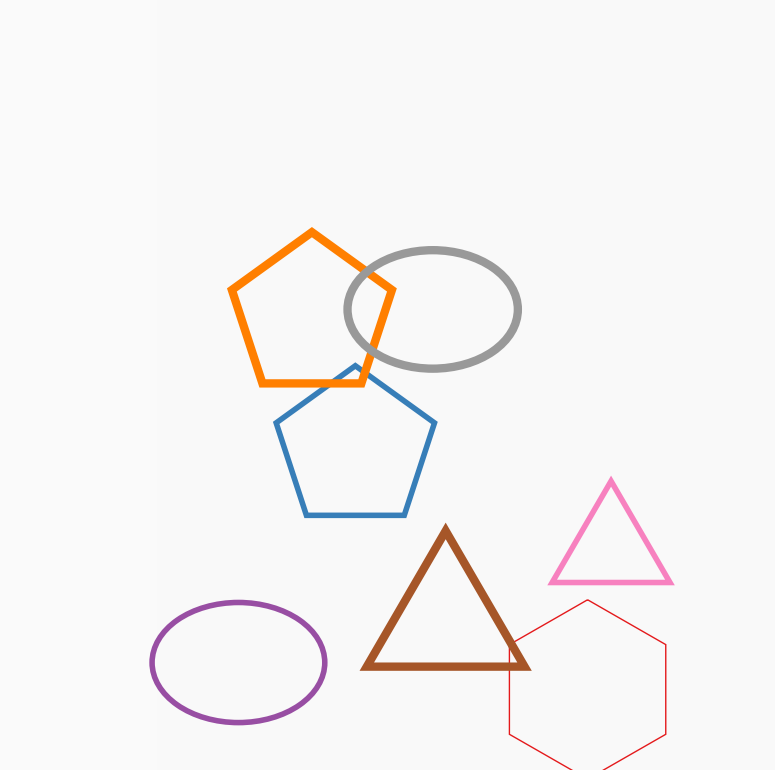[{"shape": "hexagon", "thickness": 0.5, "radius": 0.58, "center": [0.758, 0.105]}, {"shape": "pentagon", "thickness": 2, "radius": 0.54, "center": [0.459, 0.418]}, {"shape": "oval", "thickness": 2, "radius": 0.56, "center": [0.308, 0.14]}, {"shape": "pentagon", "thickness": 3, "radius": 0.54, "center": [0.402, 0.59]}, {"shape": "triangle", "thickness": 3, "radius": 0.59, "center": [0.575, 0.193]}, {"shape": "triangle", "thickness": 2, "radius": 0.44, "center": [0.788, 0.287]}, {"shape": "oval", "thickness": 3, "radius": 0.55, "center": [0.558, 0.598]}]